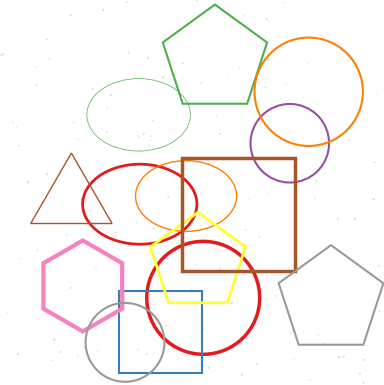[{"shape": "oval", "thickness": 2, "radius": 0.74, "center": [0.363, 0.47]}, {"shape": "circle", "thickness": 2.5, "radius": 0.73, "center": [0.528, 0.226]}, {"shape": "square", "thickness": 1.5, "radius": 0.53, "center": [0.417, 0.138]}, {"shape": "pentagon", "thickness": 1.5, "radius": 0.71, "center": [0.558, 0.846]}, {"shape": "oval", "thickness": 0.5, "radius": 0.67, "center": [0.36, 0.702]}, {"shape": "circle", "thickness": 1.5, "radius": 0.51, "center": [0.753, 0.628]}, {"shape": "circle", "thickness": 1.5, "radius": 0.7, "center": [0.802, 0.762]}, {"shape": "oval", "thickness": 1, "radius": 0.66, "center": [0.483, 0.491]}, {"shape": "pentagon", "thickness": 2, "radius": 0.65, "center": [0.514, 0.319]}, {"shape": "triangle", "thickness": 1, "radius": 0.61, "center": [0.185, 0.48]}, {"shape": "square", "thickness": 2.5, "radius": 0.73, "center": [0.619, 0.442]}, {"shape": "hexagon", "thickness": 3, "radius": 0.59, "center": [0.215, 0.257]}, {"shape": "pentagon", "thickness": 1.5, "radius": 0.71, "center": [0.86, 0.22]}, {"shape": "circle", "thickness": 1.5, "radius": 0.51, "center": [0.325, 0.111]}]